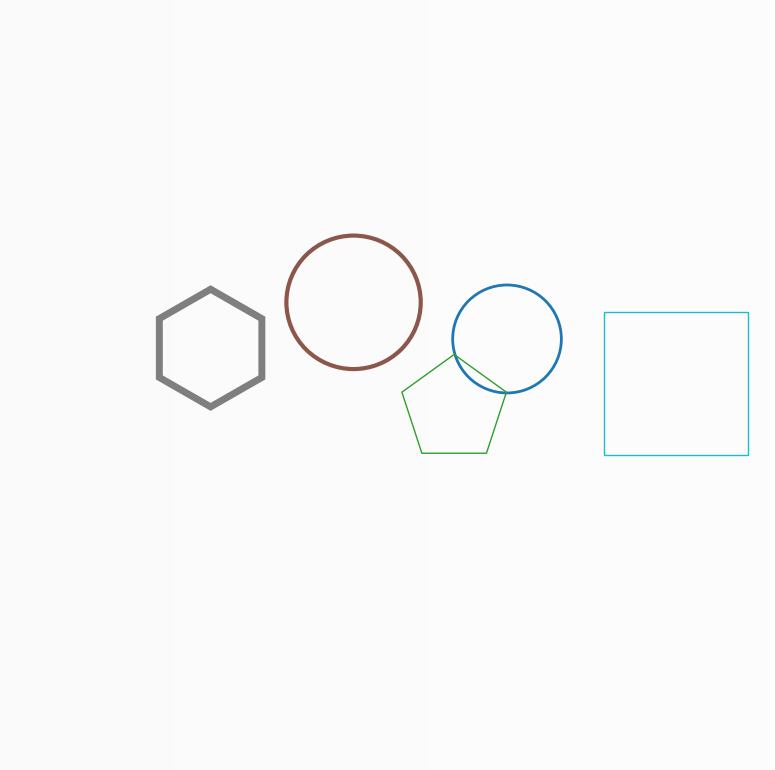[{"shape": "circle", "thickness": 1, "radius": 0.35, "center": [0.654, 0.56]}, {"shape": "pentagon", "thickness": 0.5, "radius": 0.35, "center": [0.586, 0.469]}, {"shape": "circle", "thickness": 1.5, "radius": 0.43, "center": [0.456, 0.607]}, {"shape": "hexagon", "thickness": 2.5, "radius": 0.38, "center": [0.272, 0.548]}, {"shape": "square", "thickness": 0.5, "radius": 0.47, "center": [0.872, 0.502]}]